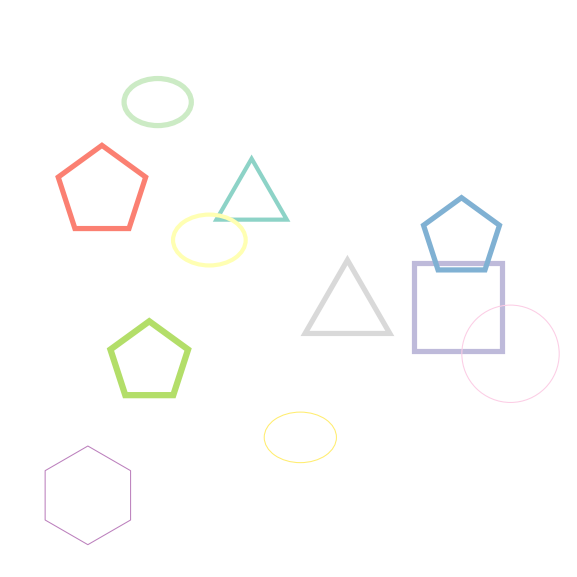[{"shape": "triangle", "thickness": 2, "radius": 0.35, "center": [0.436, 0.654]}, {"shape": "oval", "thickness": 2, "radius": 0.31, "center": [0.363, 0.583]}, {"shape": "square", "thickness": 2.5, "radius": 0.38, "center": [0.793, 0.467]}, {"shape": "pentagon", "thickness": 2.5, "radius": 0.4, "center": [0.177, 0.668]}, {"shape": "pentagon", "thickness": 2.5, "radius": 0.35, "center": [0.799, 0.588]}, {"shape": "pentagon", "thickness": 3, "radius": 0.35, "center": [0.258, 0.372]}, {"shape": "circle", "thickness": 0.5, "radius": 0.42, "center": [0.884, 0.387]}, {"shape": "triangle", "thickness": 2.5, "radius": 0.42, "center": [0.602, 0.464]}, {"shape": "hexagon", "thickness": 0.5, "radius": 0.43, "center": [0.152, 0.141]}, {"shape": "oval", "thickness": 2.5, "radius": 0.29, "center": [0.273, 0.822]}, {"shape": "oval", "thickness": 0.5, "radius": 0.31, "center": [0.52, 0.242]}]